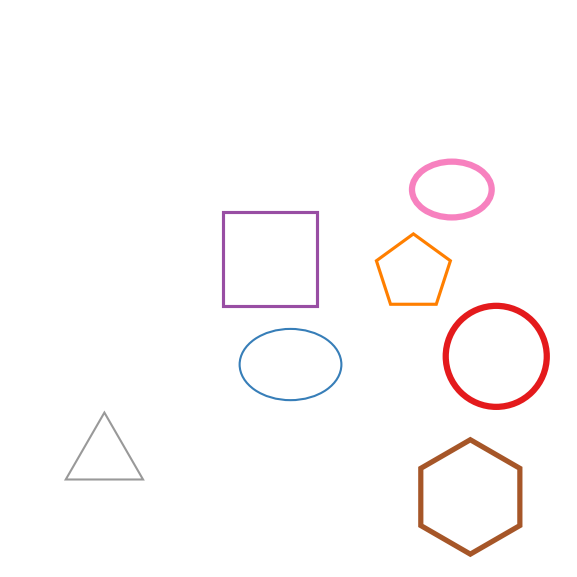[{"shape": "circle", "thickness": 3, "radius": 0.44, "center": [0.859, 0.382]}, {"shape": "oval", "thickness": 1, "radius": 0.44, "center": [0.503, 0.368]}, {"shape": "square", "thickness": 1.5, "radius": 0.4, "center": [0.468, 0.551]}, {"shape": "pentagon", "thickness": 1.5, "radius": 0.34, "center": [0.716, 0.527]}, {"shape": "hexagon", "thickness": 2.5, "radius": 0.5, "center": [0.814, 0.139]}, {"shape": "oval", "thickness": 3, "radius": 0.34, "center": [0.782, 0.671]}, {"shape": "triangle", "thickness": 1, "radius": 0.39, "center": [0.181, 0.207]}]